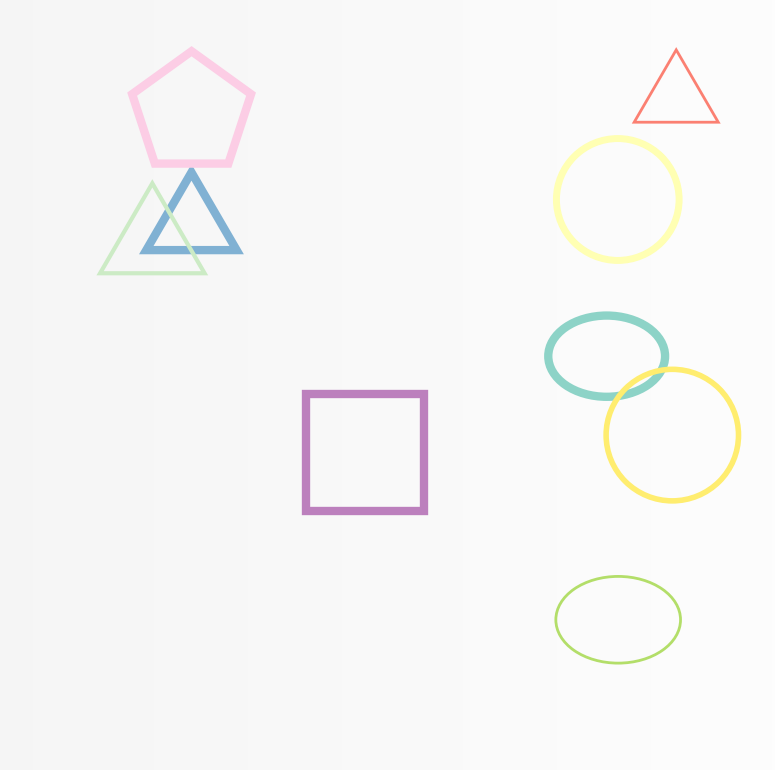[{"shape": "oval", "thickness": 3, "radius": 0.38, "center": [0.783, 0.537]}, {"shape": "circle", "thickness": 2.5, "radius": 0.4, "center": [0.797, 0.741]}, {"shape": "triangle", "thickness": 1, "radius": 0.31, "center": [0.873, 0.873]}, {"shape": "triangle", "thickness": 3, "radius": 0.34, "center": [0.247, 0.709]}, {"shape": "oval", "thickness": 1, "radius": 0.4, "center": [0.798, 0.195]}, {"shape": "pentagon", "thickness": 3, "radius": 0.4, "center": [0.247, 0.853]}, {"shape": "square", "thickness": 3, "radius": 0.38, "center": [0.471, 0.412]}, {"shape": "triangle", "thickness": 1.5, "radius": 0.39, "center": [0.197, 0.684]}, {"shape": "circle", "thickness": 2, "radius": 0.43, "center": [0.867, 0.435]}]